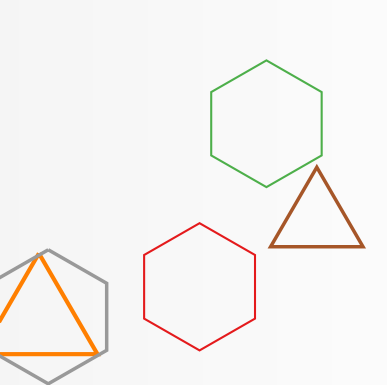[{"shape": "hexagon", "thickness": 1.5, "radius": 0.83, "center": [0.515, 0.255]}, {"shape": "hexagon", "thickness": 1.5, "radius": 0.82, "center": [0.688, 0.679]}, {"shape": "triangle", "thickness": 3, "radius": 0.87, "center": [0.1, 0.167]}, {"shape": "triangle", "thickness": 2.5, "radius": 0.69, "center": [0.818, 0.428]}, {"shape": "hexagon", "thickness": 2.5, "radius": 0.87, "center": [0.125, 0.177]}]